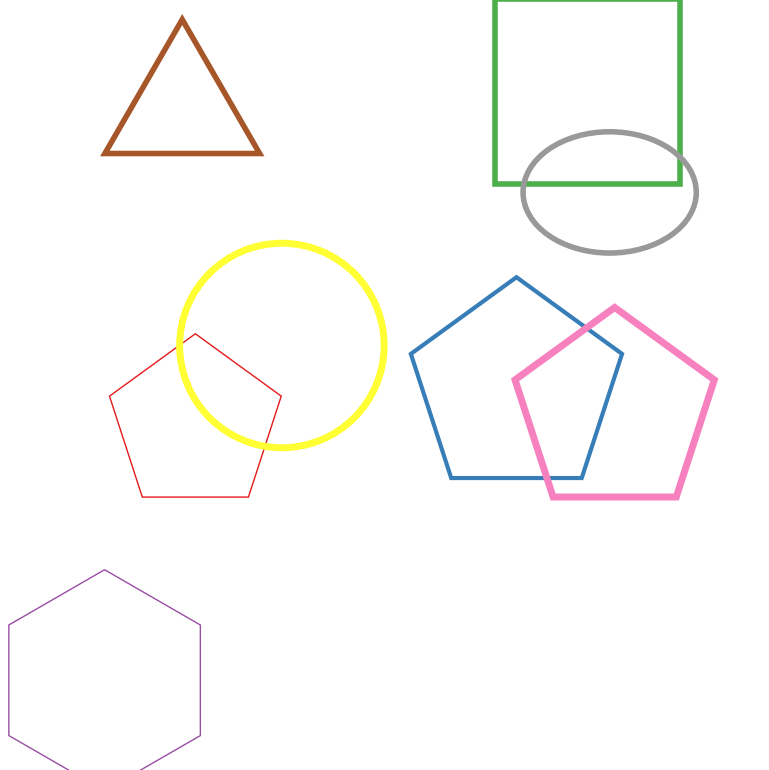[{"shape": "pentagon", "thickness": 0.5, "radius": 0.59, "center": [0.254, 0.449]}, {"shape": "pentagon", "thickness": 1.5, "radius": 0.72, "center": [0.671, 0.496]}, {"shape": "square", "thickness": 2, "radius": 0.6, "center": [0.763, 0.881]}, {"shape": "hexagon", "thickness": 0.5, "radius": 0.72, "center": [0.136, 0.117]}, {"shape": "circle", "thickness": 2.5, "radius": 0.66, "center": [0.366, 0.551]}, {"shape": "triangle", "thickness": 2, "radius": 0.58, "center": [0.237, 0.859]}, {"shape": "pentagon", "thickness": 2.5, "radius": 0.68, "center": [0.798, 0.465]}, {"shape": "oval", "thickness": 2, "radius": 0.56, "center": [0.792, 0.75]}]